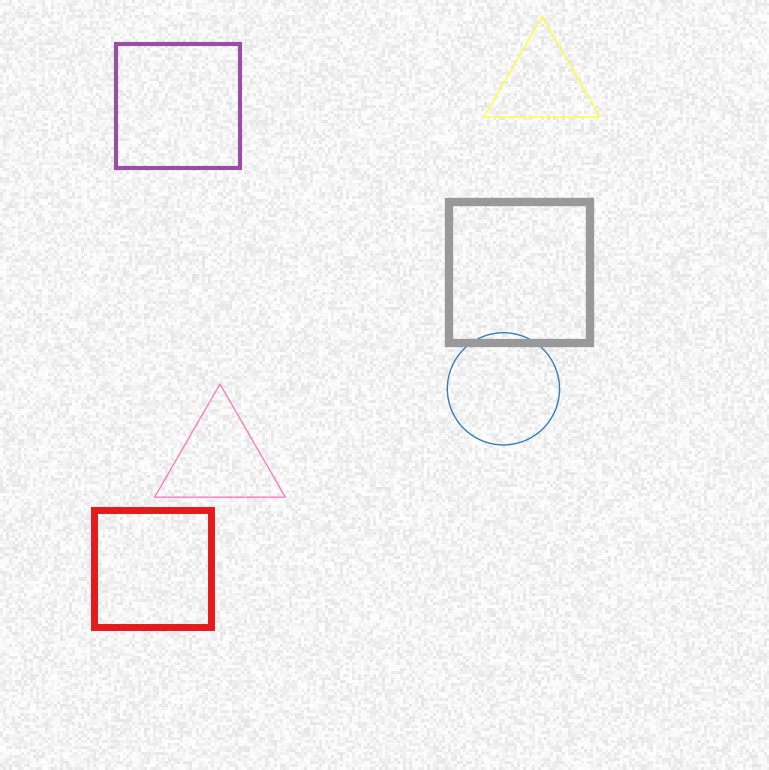[{"shape": "square", "thickness": 2.5, "radius": 0.38, "center": [0.198, 0.262]}, {"shape": "circle", "thickness": 0.5, "radius": 0.36, "center": [0.654, 0.495]}, {"shape": "square", "thickness": 1.5, "radius": 0.4, "center": [0.231, 0.863]}, {"shape": "triangle", "thickness": 0.5, "radius": 0.43, "center": [0.704, 0.892]}, {"shape": "triangle", "thickness": 0.5, "radius": 0.49, "center": [0.286, 0.403]}, {"shape": "square", "thickness": 3, "radius": 0.46, "center": [0.674, 0.646]}]